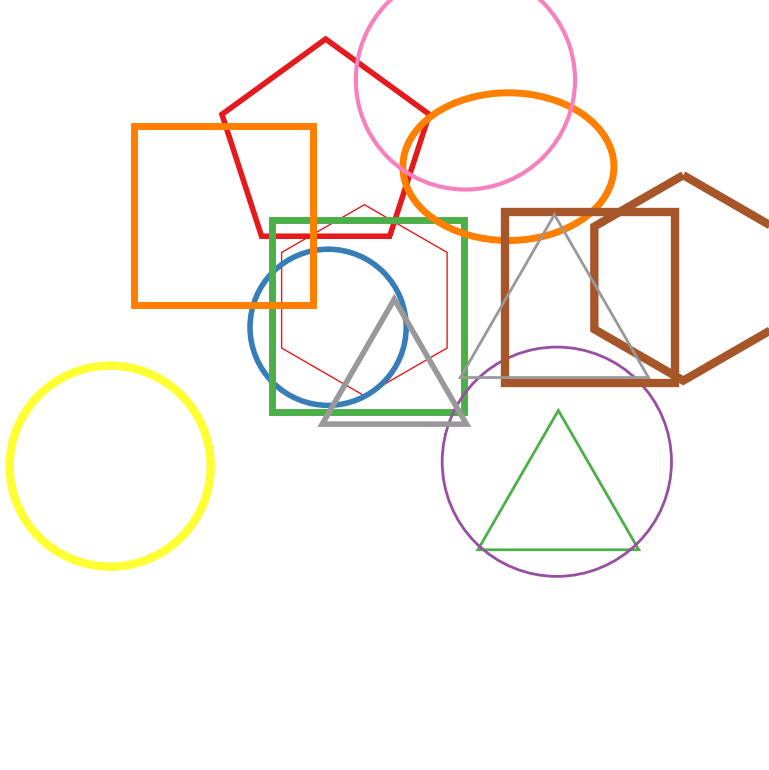[{"shape": "hexagon", "thickness": 0.5, "radius": 0.62, "center": [0.473, 0.61]}, {"shape": "pentagon", "thickness": 2, "radius": 0.71, "center": [0.423, 0.808]}, {"shape": "circle", "thickness": 2, "radius": 0.51, "center": [0.426, 0.575]}, {"shape": "square", "thickness": 2.5, "radius": 0.62, "center": [0.478, 0.589]}, {"shape": "triangle", "thickness": 1, "radius": 0.6, "center": [0.725, 0.346]}, {"shape": "circle", "thickness": 1, "radius": 0.74, "center": [0.723, 0.4]}, {"shape": "oval", "thickness": 2.5, "radius": 0.69, "center": [0.66, 0.784]}, {"shape": "square", "thickness": 2.5, "radius": 0.58, "center": [0.29, 0.72]}, {"shape": "circle", "thickness": 3, "radius": 0.65, "center": [0.143, 0.395]}, {"shape": "square", "thickness": 3, "radius": 0.55, "center": [0.767, 0.614]}, {"shape": "hexagon", "thickness": 3, "radius": 0.67, "center": [0.887, 0.639]}, {"shape": "circle", "thickness": 1.5, "radius": 0.71, "center": [0.604, 0.896]}, {"shape": "triangle", "thickness": 2, "radius": 0.54, "center": [0.512, 0.503]}, {"shape": "triangle", "thickness": 1, "radius": 0.71, "center": [0.72, 0.58]}]